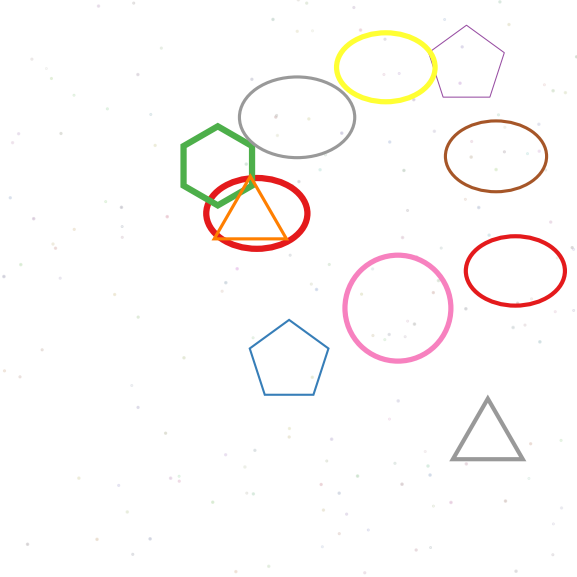[{"shape": "oval", "thickness": 3, "radius": 0.44, "center": [0.445, 0.63]}, {"shape": "oval", "thickness": 2, "radius": 0.43, "center": [0.892, 0.53]}, {"shape": "pentagon", "thickness": 1, "radius": 0.36, "center": [0.501, 0.374]}, {"shape": "hexagon", "thickness": 3, "radius": 0.34, "center": [0.377, 0.712]}, {"shape": "pentagon", "thickness": 0.5, "radius": 0.34, "center": [0.808, 0.887]}, {"shape": "triangle", "thickness": 1.5, "radius": 0.36, "center": [0.433, 0.622]}, {"shape": "oval", "thickness": 2.5, "radius": 0.43, "center": [0.668, 0.883]}, {"shape": "oval", "thickness": 1.5, "radius": 0.44, "center": [0.859, 0.728]}, {"shape": "circle", "thickness": 2.5, "radius": 0.46, "center": [0.689, 0.466]}, {"shape": "oval", "thickness": 1.5, "radius": 0.5, "center": [0.514, 0.796]}, {"shape": "triangle", "thickness": 2, "radius": 0.35, "center": [0.845, 0.239]}]